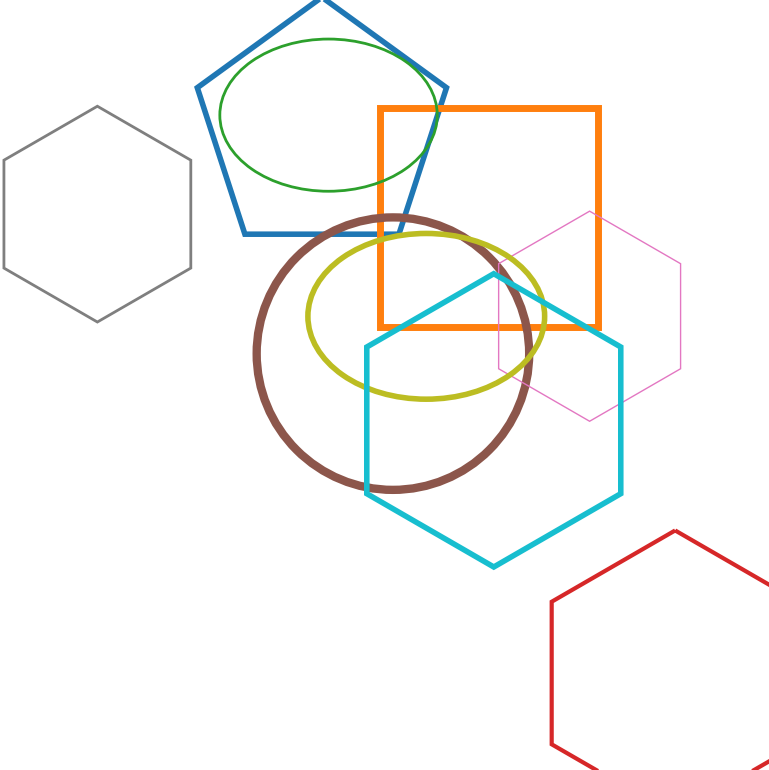[{"shape": "pentagon", "thickness": 2, "radius": 0.85, "center": [0.418, 0.834]}, {"shape": "square", "thickness": 2.5, "radius": 0.71, "center": [0.635, 0.717]}, {"shape": "oval", "thickness": 1, "radius": 0.71, "center": [0.427, 0.85]}, {"shape": "hexagon", "thickness": 1.5, "radius": 0.93, "center": [0.877, 0.126]}, {"shape": "circle", "thickness": 3, "radius": 0.88, "center": [0.51, 0.541]}, {"shape": "hexagon", "thickness": 0.5, "radius": 0.68, "center": [0.766, 0.589]}, {"shape": "hexagon", "thickness": 1, "radius": 0.7, "center": [0.126, 0.722]}, {"shape": "oval", "thickness": 2, "radius": 0.77, "center": [0.554, 0.589]}, {"shape": "hexagon", "thickness": 2, "radius": 0.95, "center": [0.641, 0.454]}]